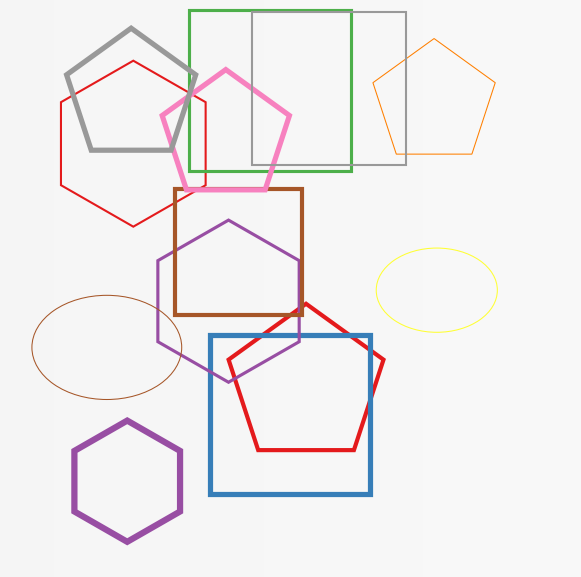[{"shape": "hexagon", "thickness": 1, "radius": 0.72, "center": [0.229, 0.75]}, {"shape": "pentagon", "thickness": 2, "radius": 0.7, "center": [0.527, 0.333]}, {"shape": "square", "thickness": 2.5, "radius": 0.69, "center": [0.499, 0.281]}, {"shape": "square", "thickness": 1.5, "radius": 0.7, "center": [0.464, 0.843]}, {"shape": "hexagon", "thickness": 3, "radius": 0.52, "center": [0.219, 0.166]}, {"shape": "hexagon", "thickness": 1.5, "radius": 0.7, "center": [0.393, 0.478]}, {"shape": "pentagon", "thickness": 0.5, "radius": 0.55, "center": [0.747, 0.822]}, {"shape": "oval", "thickness": 0.5, "radius": 0.52, "center": [0.751, 0.497]}, {"shape": "square", "thickness": 2, "radius": 0.55, "center": [0.41, 0.563]}, {"shape": "oval", "thickness": 0.5, "radius": 0.64, "center": [0.184, 0.398]}, {"shape": "pentagon", "thickness": 2.5, "radius": 0.58, "center": [0.388, 0.764]}, {"shape": "square", "thickness": 1, "radius": 0.66, "center": [0.567, 0.845]}, {"shape": "pentagon", "thickness": 2.5, "radius": 0.58, "center": [0.226, 0.834]}]